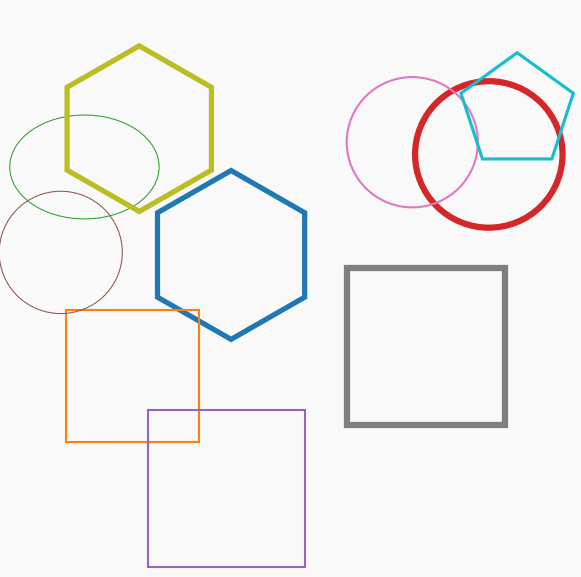[{"shape": "hexagon", "thickness": 2.5, "radius": 0.73, "center": [0.398, 0.558]}, {"shape": "square", "thickness": 1, "radius": 0.57, "center": [0.227, 0.348]}, {"shape": "oval", "thickness": 0.5, "radius": 0.64, "center": [0.145, 0.71]}, {"shape": "circle", "thickness": 3, "radius": 0.63, "center": [0.841, 0.732]}, {"shape": "square", "thickness": 1, "radius": 0.68, "center": [0.389, 0.154]}, {"shape": "circle", "thickness": 0.5, "radius": 0.53, "center": [0.105, 0.562]}, {"shape": "circle", "thickness": 1, "radius": 0.56, "center": [0.709, 0.753]}, {"shape": "square", "thickness": 3, "radius": 0.68, "center": [0.733, 0.399]}, {"shape": "hexagon", "thickness": 2.5, "radius": 0.72, "center": [0.24, 0.776]}, {"shape": "pentagon", "thickness": 1.5, "radius": 0.51, "center": [0.89, 0.806]}]